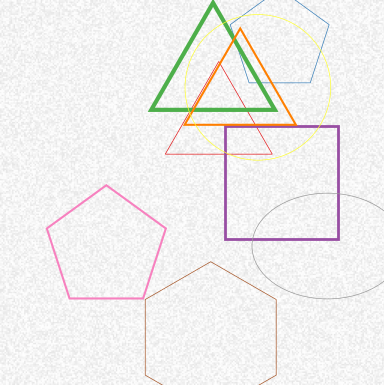[{"shape": "triangle", "thickness": 0.5, "radius": 0.8, "center": [0.568, 0.68]}, {"shape": "pentagon", "thickness": 0.5, "radius": 0.68, "center": [0.726, 0.894]}, {"shape": "triangle", "thickness": 3, "radius": 0.93, "center": [0.553, 0.807]}, {"shape": "square", "thickness": 2, "radius": 0.74, "center": [0.73, 0.526]}, {"shape": "triangle", "thickness": 1.5, "radius": 0.83, "center": [0.624, 0.759]}, {"shape": "circle", "thickness": 0.5, "radius": 0.95, "center": [0.67, 0.773]}, {"shape": "hexagon", "thickness": 0.5, "radius": 0.98, "center": [0.547, 0.124]}, {"shape": "pentagon", "thickness": 1.5, "radius": 0.81, "center": [0.276, 0.356]}, {"shape": "oval", "thickness": 0.5, "radius": 0.98, "center": [0.851, 0.361]}]